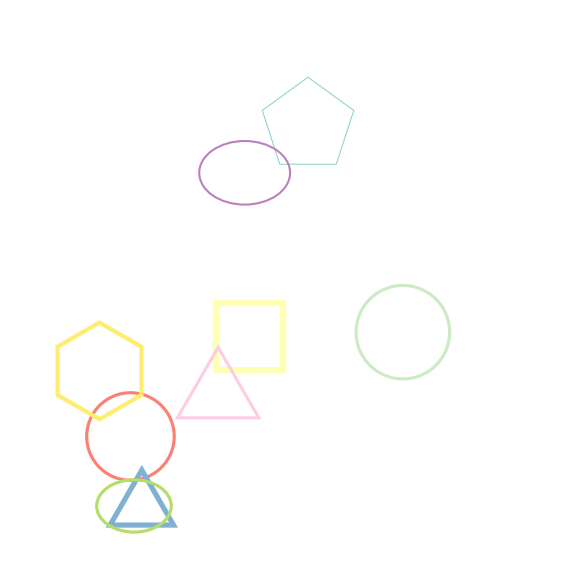[{"shape": "pentagon", "thickness": 0.5, "radius": 0.42, "center": [0.533, 0.782]}, {"shape": "square", "thickness": 3, "radius": 0.29, "center": [0.432, 0.416]}, {"shape": "circle", "thickness": 1.5, "radius": 0.38, "center": [0.226, 0.243]}, {"shape": "triangle", "thickness": 2.5, "radius": 0.32, "center": [0.246, 0.122]}, {"shape": "oval", "thickness": 1.5, "radius": 0.32, "center": [0.232, 0.123]}, {"shape": "triangle", "thickness": 1.5, "radius": 0.41, "center": [0.378, 0.316]}, {"shape": "oval", "thickness": 1, "radius": 0.39, "center": [0.424, 0.7]}, {"shape": "circle", "thickness": 1.5, "radius": 0.4, "center": [0.698, 0.424]}, {"shape": "hexagon", "thickness": 2, "radius": 0.42, "center": [0.172, 0.357]}]